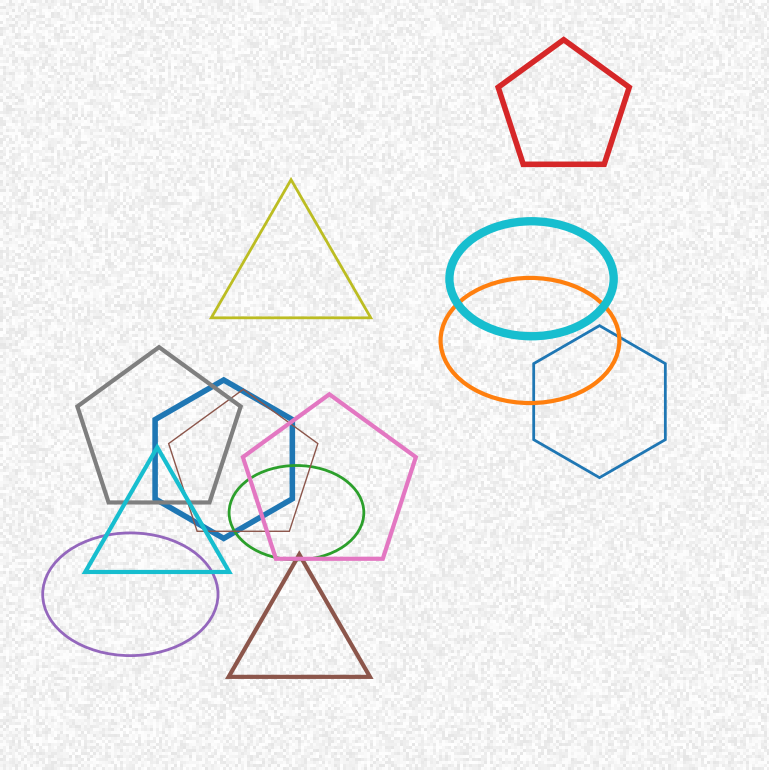[{"shape": "hexagon", "thickness": 1, "radius": 0.49, "center": [0.779, 0.478]}, {"shape": "hexagon", "thickness": 2, "radius": 0.51, "center": [0.291, 0.404]}, {"shape": "oval", "thickness": 1.5, "radius": 0.58, "center": [0.688, 0.558]}, {"shape": "oval", "thickness": 1, "radius": 0.44, "center": [0.385, 0.334]}, {"shape": "pentagon", "thickness": 2, "radius": 0.45, "center": [0.732, 0.859]}, {"shape": "oval", "thickness": 1, "radius": 0.57, "center": [0.169, 0.228]}, {"shape": "pentagon", "thickness": 0.5, "radius": 0.51, "center": [0.316, 0.392]}, {"shape": "triangle", "thickness": 1.5, "radius": 0.53, "center": [0.389, 0.174]}, {"shape": "pentagon", "thickness": 1.5, "radius": 0.59, "center": [0.428, 0.37]}, {"shape": "pentagon", "thickness": 1.5, "radius": 0.56, "center": [0.207, 0.438]}, {"shape": "triangle", "thickness": 1, "radius": 0.6, "center": [0.378, 0.647]}, {"shape": "triangle", "thickness": 1.5, "radius": 0.54, "center": [0.204, 0.311]}, {"shape": "oval", "thickness": 3, "radius": 0.53, "center": [0.69, 0.638]}]